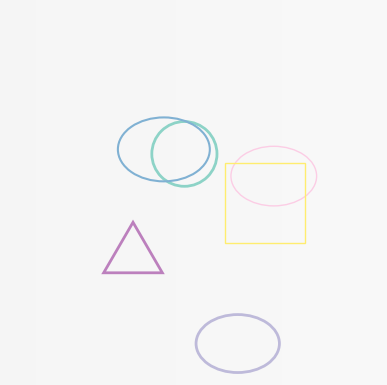[{"shape": "circle", "thickness": 2, "radius": 0.42, "center": [0.476, 0.6]}, {"shape": "oval", "thickness": 2, "radius": 0.54, "center": [0.614, 0.108]}, {"shape": "oval", "thickness": 1.5, "radius": 0.59, "center": [0.423, 0.612]}, {"shape": "oval", "thickness": 1, "radius": 0.55, "center": [0.707, 0.543]}, {"shape": "triangle", "thickness": 2, "radius": 0.44, "center": [0.343, 0.335]}, {"shape": "square", "thickness": 1, "radius": 0.52, "center": [0.683, 0.473]}]